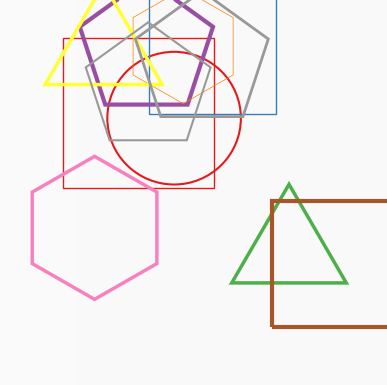[{"shape": "square", "thickness": 1, "radius": 0.98, "center": [0.357, 0.706]}, {"shape": "circle", "thickness": 1.5, "radius": 0.86, "center": [0.449, 0.693]}, {"shape": "square", "thickness": 1, "radius": 0.82, "center": [0.549, 0.868]}, {"shape": "triangle", "thickness": 2.5, "radius": 0.85, "center": [0.746, 0.351]}, {"shape": "pentagon", "thickness": 3, "radius": 0.9, "center": [0.378, 0.875]}, {"shape": "hexagon", "thickness": 0.5, "radius": 0.75, "center": [0.473, 0.88]}, {"shape": "triangle", "thickness": 2.5, "radius": 0.87, "center": [0.267, 0.867]}, {"shape": "square", "thickness": 3, "radius": 0.82, "center": [0.865, 0.314]}, {"shape": "hexagon", "thickness": 2.5, "radius": 0.93, "center": [0.244, 0.408]}, {"shape": "pentagon", "thickness": 2, "radius": 0.9, "center": [0.521, 0.843]}, {"shape": "pentagon", "thickness": 1.5, "radius": 0.85, "center": [0.382, 0.773]}]